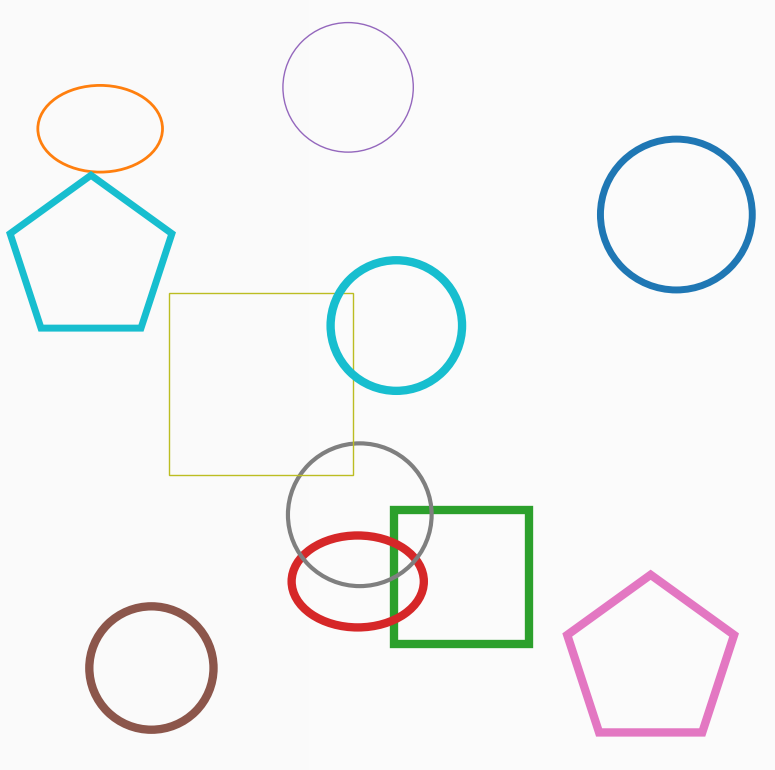[{"shape": "circle", "thickness": 2.5, "radius": 0.49, "center": [0.873, 0.721]}, {"shape": "oval", "thickness": 1, "radius": 0.4, "center": [0.129, 0.833]}, {"shape": "square", "thickness": 3, "radius": 0.44, "center": [0.596, 0.25]}, {"shape": "oval", "thickness": 3, "radius": 0.43, "center": [0.462, 0.245]}, {"shape": "circle", "thickness": 0.5, "radius": 0.42, "center": [0.449, 0.887]}, {"shape": "circle", "thickness": 3, "radius": 0.4, "center": [0.195, 0.132]}, {"shape": "pentagon", "thickness": 3, "radius": 0.57, "center": [0.84, 0.14]}, {"shape": "circle", "thickness": 1.5, "radius": 0.46, "center": [0.464, 0.332]}, {"shape": "square", "thickness": 0.5, "radius": 0.59, "center": [0.337, 0.502]}, {"shape": "pentagon", "thickness": 2.5, "radius": 0.55, "center": [0.117, 0.663]}, {"shape": "circle", "thickness": 3, "radius": 0.42, "center": [0.511, 0.577]}]